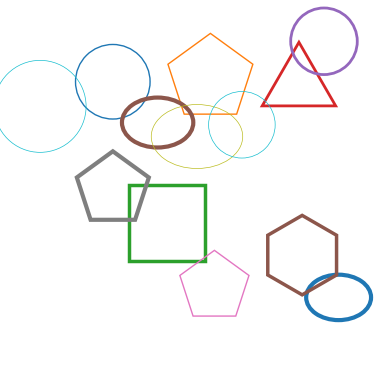[{"shape": "oval", "thickness": 3, "radius": 0.42, "center": [0.88, 0.228]}, {"shape": "circle", "thickness": 1, "radius": 0.48, "center": [0.293, 0.788]}, {"shape": "pentagon", "thickness": 1, "radius": 0.58, "center": [0.547, 0.797]}, {"shape": "square", "thickness": 2.5, "radius": 0.49, "center": [0.435, 0.42]}, {"shape": "triangle", "thickness": 2, "radius": 0.55, "center": [0.776, 0.78]}, {"shape": "circle", "thickness": 2, "radius": 0.43, "center": [0.842, 0.893]}, {"shape": "oval", "thickness": 3, "radius": 0.46, "center": [0.409, 0.682]}, {"shape": "hexagon", "thickness": 2.5, "radius": 0.52, "center": [0.785, 0.337]}, {"shape": "pentagon", "thickness": 1, "radius": 0.47, "center": [0.557, 0.255]}, {"shape": "pentagon", "thickness": 3, "radius": 0.49, "center": [0.293, 0.509]}, {"shape": "oval", "thickness": 0.5, "radius": 0.59, "center": [0.512, 0.645]}, {"shape": "circle", "thickness": 0.5, "radius": 0.6, "center": [0.104, 0.724]}, {"shape": "circle", "thickness": 0.5, "radius": 0.43, "center": [0.628, 0.676]}]